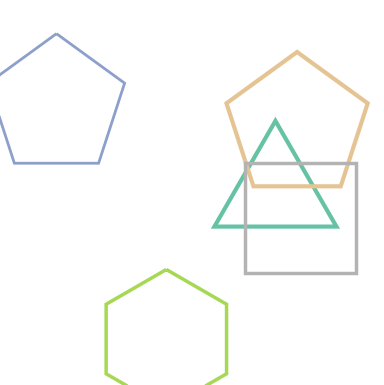[{"shape": "triangle", "thickness": 3, "radius": 0.92, "center": [0.715, 0.503]}, {"shape": "pentagon", "thickness": 2, "radius": 0.93, "center": [0.147, 0.727]}, {"shape": "hexagon", "thickness": 2.5, "radius": 0.9, "center": [0.432, 0.119]}, {"shape": "pentagon", "thickness": 3, "radius": 0.96, "center": [0.772, 0.672]}, {"shape": "square", "thickness": 2.5, "radius": 0.72, "center": [0.781, 0.434]}]